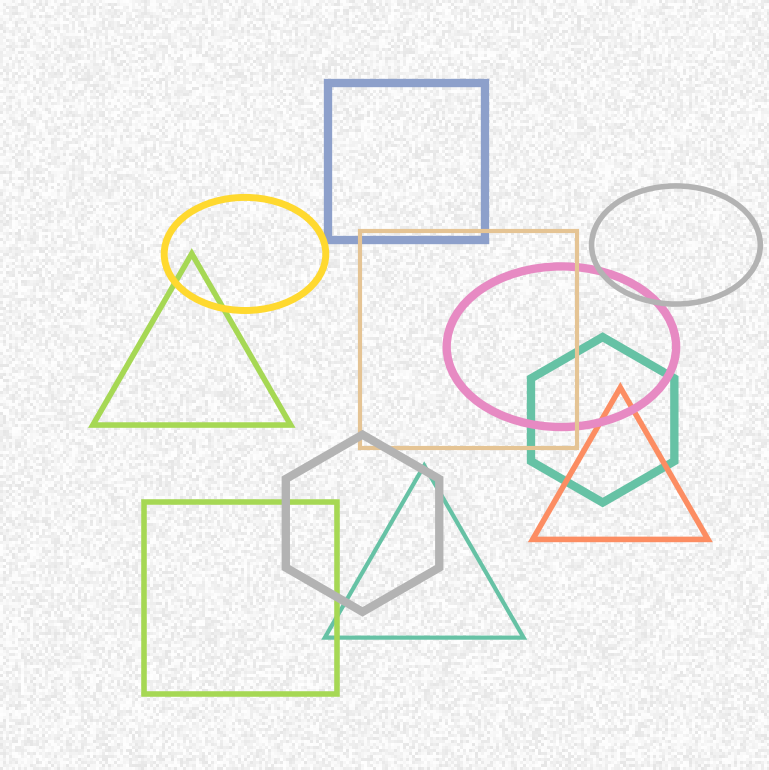[{"shape": "hexagon", "thickness": 3, "radius": 0.54, "center": [0.783, 0.455]}, {"shape": "triangle", "thickness": 1.5, "radius": 0.75, "center": [0.551, 0.246]}, {"shape": "triangle", "thickness": 2, "radius": 0.66, "center": [0.806, 0.365]}, {"shape": "square", "thickness": 3, "radius": 0.51, "center": [0.528, 0.79]}, {"shape": "oval", "thickness": 3, "radius": 0.74, "center": [0.729, 0.55]}, {"shape": "square", "thickness": 2, "radius": 0.63, "center": [0.313, 0.223]}, {"shape": "triangle", "thickness": 2, "radius": 0.74, "center": [0.249, 0.522]}, {"shape": "oval", "thickness": 2.5, "radius": 0.52, "center": [0.318, 0.67]}, {"shape": "square", "thickness": 1.5, "radius": 0.71, "center": [0.609, 0.559]}, {"shape": "oval", "thickness": 2, "radius": 0.55, "center": [0.878, 0.682]}, {"shape": "hexagon", "thickness": 3, "radius": 0.58, "center": [0.471, 0.32]}]